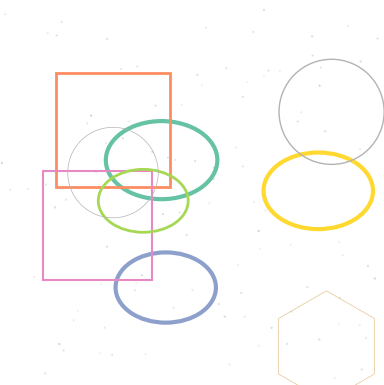[{"shape": "oval", "thickness": 3, "radius": 0.72, "center": [0.42, 0.584]}, {"shape": "square", "thickness": 2, "radius": 0.74, "center": [0.294, 0.662]}, {"shape": "oval", "thickness": 3, "radius": 0.65, "center": [0.43, 0.253]}, {"shape": "square", "thickness": 1.5, "radius": 0.71, "center": [0.253, 0.415]}, {"shape": "oval", "thickness": 2, "radius": 0.58, "center": [0.372, 0.478]}, {"shape": "oval", "thickness": 3, "radius": 0.71, "center": [0.827, 0.504]}, {"shape": "hexagon", "thickness": 0.5, "radius": 0.72, "center": [0.848, 0.101]}, {"shape": "circle", "thickness": 0.5, "radius": 0.59, "center": [0.293, 0.552]}, {"shape": "circle", "thickness": 1, "radius": 0.68, "center": [0.861, 0.71]}]